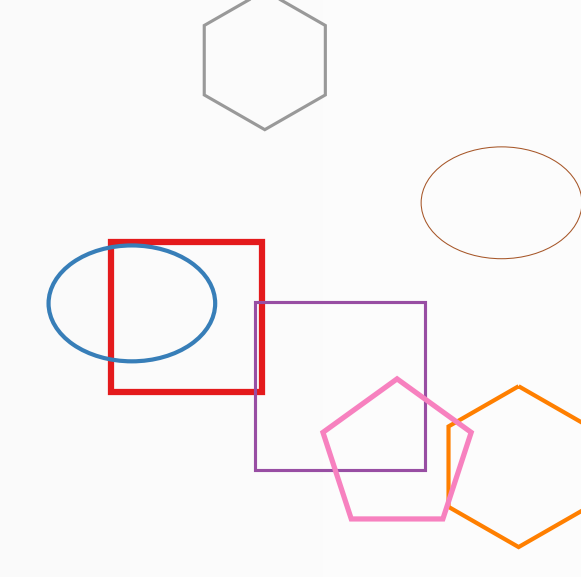[{"shape": "square", "thickness": 3, "radius": 0.65, "center": [0.321, 0.45]}, {"shape": "oval", "thickness": 2, "radius": 0.72, "center": [0.227, 0.474]}, {"shape": "square", "thickness": 1.5, "radius": 0.73, "center": [0.585, 0.331]}, {"shape": "hexagon", "thickness": 2, "radius": 0.7, "center": [0.892, 0.191]}, {"shape": "oval", "thickness": 0.5, "radius": 0.69, "center": [0.863, 0.648]}, {"shape": "pentagon", "thickness": 2.5, "radius": 0.67, "center": [0.683, 0.209]}, {"shape": "hexagon", "thickness": 1.5, "radius": 0.6, "center": [0.456, 0.895]}]